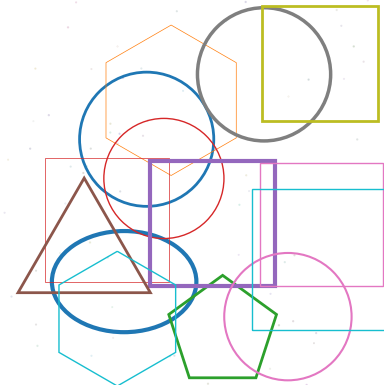[{"shape": "oval", "thickness": 3, "radius": 0.94, "center": [0.322, 0.269]}, {"shape": "circle", "thickness": 2, "radius": 0.87, "center": [0.381, 0.638]}, {"shape": "hexagon", "thickness": 0.5, "radius": 0.98, "center": [0.445, 0.74]}, {"shape": "pentagon", "thickness": 2, "radius": 0.74, "center": [0.578, 0.138]}, {"shape": "circle", "thickness": 1, "radius": 0.78, "center": [0.426, 0.536]}, {"shape": "square", "thickness": 0.5, "radius": 0.81, "center": [0.278, 0.428]}, {"shape": "square", "thickness": 3, "radius": 0.81, "center": [0.552, 0.42]}, {"shape": "triangle", "thickness": 2, "radius": 0.99, "center": [0.219, 0.339]}, {"shape": "circle", "thickness": 1.5, "radius": 0.83, "center": [0.748, 0.178]}, {"shape": "square", "thickness": 1, "radius": 0.8, "center": [0.835, 0.418]}, {"shape": "circle", "thickness": 2.5, "radius": 0.86, "center": [0.686, 0.807]}, {"shape": "square", "thickness": 2, "radius": 0.75, "center": [0.831, 0.835]}, {"shape": "hexagon", "thickness": 1, "radius": 0.87, "center": [0.305, 0.172]}, {"shape": "square", "thickness": 1, "radius": 0.92, "center": [0.839, 0.327]}]